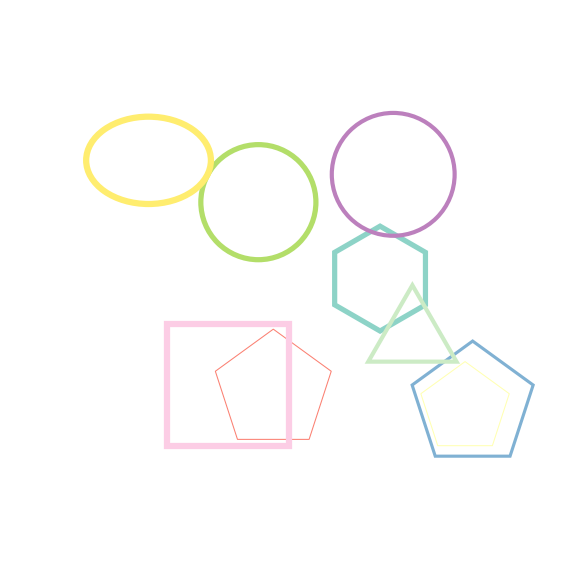[{"shape": "hexagon", "thickness": 2.5, "radius": 0.45, "center": [0.658, 0.517]}, {"shape": "pentagon", "thickness": 0.5, "radius": 0.4, "center": [0.805, 0.293]}, {"shape": "pentagon", "thickness": 0.5, "radius": 0.53, "center": [0.473, 0.324]}, {"shape": "pentagon", "thickness": 1.5, "radius": 0.55, "center": [0.818, 0.298]}, {"shape": "circle", "thickness": 2.5, "radius": 0.5, "center": [0.447, 0.649]}, {"shape": "square", "thickness": 3, "radius": 0.53, "center": [0.395, 0.333]}, {"shape": "circle", "thickness": 2, "radius": 0.53, "center": [0.681, 0.697]}, {"shape": "triangle", "thickness": 2, "radius": 0.44, "center": [0.714, 0.417]}, {"shape": "oval", "thickness": 3, "radius": 0.54, "center": [0.257, 0.721]}]